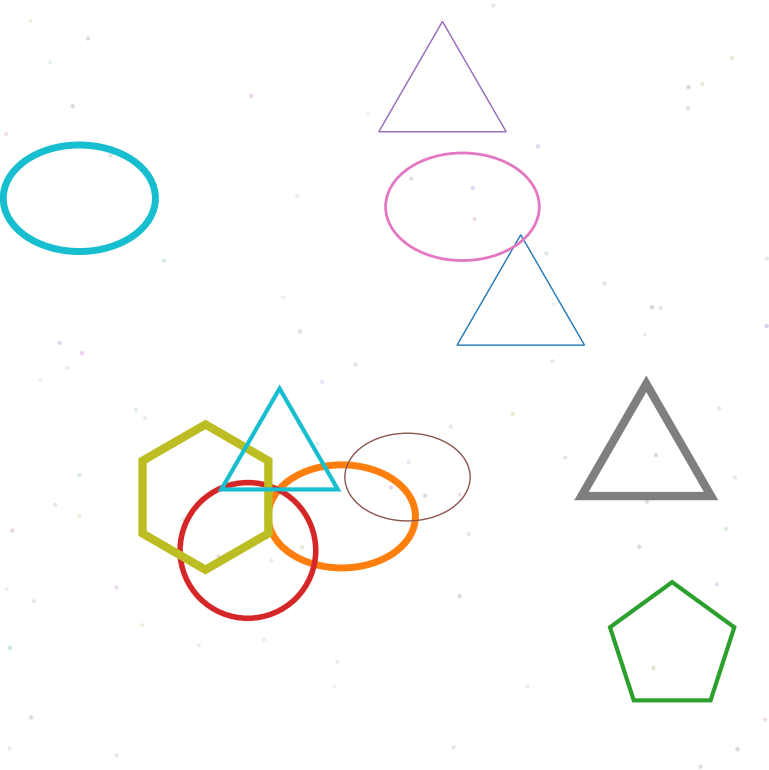[{"shape": "triangle", "thickness": 0.5, "radius": 0.48, "center": [0.676, 0.6]}, {"shape": "oval", "thickness": 2.5, "radius": 0.48, "center": [0.444, 0.329]}, {"shape": "pentagon", "thickness": 1.5, "radius": 0.42, "center": [0.873, 0.159]}, {"shape": "circle", "thickness": 2, "radius": 0.44, "center": [0.322, 0.285]}, {"shape": "triangle", "thickness": 0.5, "radius": 0.48, "center": [0.575, 0.877]}, {"shape": "oval", "thickness": 0.5, "radius": 0.41, "center": [0.529, 0.38]}, {"shape": "oval", "thickness": 1, "radius": 0.5, "center": [0.601, 0.731]}, {"shape": "triangle", "thickness": 3, "radius": 0.49, "center": [0.839, 0.404]}, {"shape": "hexagon", "thickness": 3, "radius": 0.47, "center": [0.267, 0.354]}, {"shape": "triangle", "thickness": 1.5, "radius": 0.44, "center": [0.363, 0.408]}, {"shape": "oval", "thickness": 2.5, "radius": 0.49, "center": [0.103, 0.743]}]